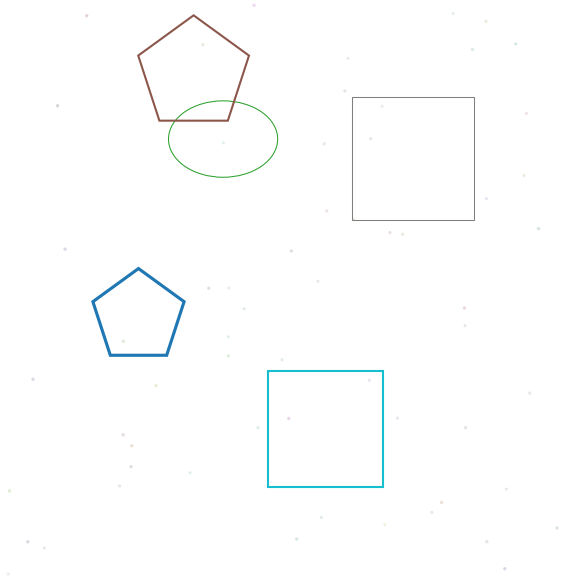[{"shape": "pentagon", "thickness": 1.5, "radius": 0.42, "center": [0.24, 0.451]}, {"shape": "oval", "thickness": 0.5, "radius": 0.47, "center": [0.386, 0.758]}, {"shape": "pentagon", "thickness": 1, "radius": 0.5, "center": [0.335, 0.872]}, {"shape": "square", "thickness": 0.5, "radius": 0.53, "center": [0.715, 0.724]}, {"shape": "square", "thickness": 1, "radius": 0.5, "center": [0.563, 0.256]}]